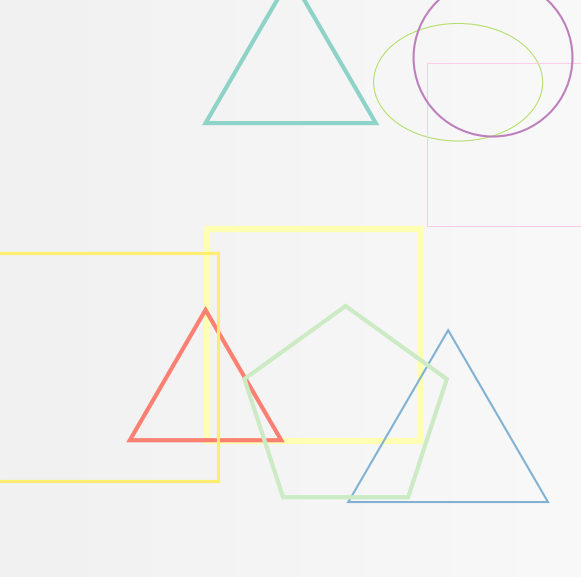[{"shape": "triangle", "thickness": 2, "radius": 0.85, "center": [0.5, 0.871]}, {"shape": "square", "thickness": 3, "radius": 0.92, "center": [0.539, 0.42]}, {"shape": "triangle", "thickness": 2, "radius": 0.75, "center": [0.354, 0.312]}, {"shape": "triangle", "thickness": 1, "radius": 0.99, "center": [0.771, 0.229]}, {"shape": "oval", "thickness": 0.5, "radius": 0.73, "center": [0.788, 0.857]}, {"shape": "square", "thickness": 0.5, "radius": 0.71, "center": [0.876, 0.749]}, {"shape": "circle", "thickness": 1, "radius": 0.68, "center": [0.848, 0.899]}, {"shape": "pentagon", "thickness": 2, "radius": 0.92, "center": [0.595, 0.286]}, {"shape": "square", "thickness": 1.5, "radius": 0.99, "center": [0.177, 0.363]}]